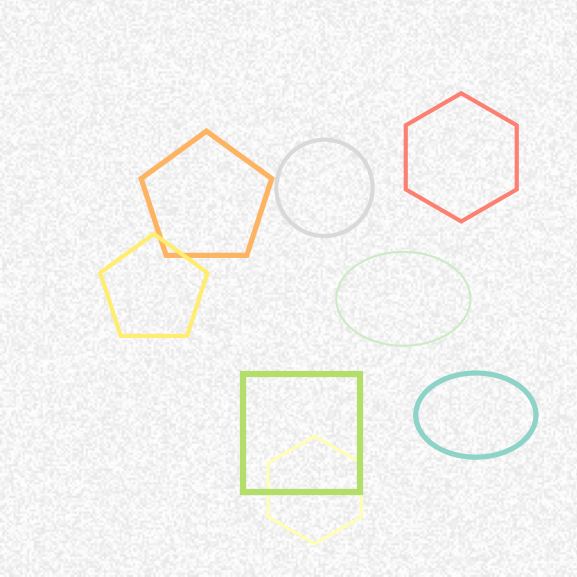[{"shape": "oval", "thickness": 2.5, "radius": 0.52, "center": [0.824, 0.28]}, {"shape": "hexagon", "thickness": 1.5, "radius": 0.47, "center": [0.545, 0.151]}, {"shape": "hexagon", "thickness": 2, "radius": 0.55, "center": [0.799, 0.727]}, {"shape": "pentagon", "thickness": 2.5, "radius": 0.59, "center": [0.357, 0.653]}, {"shape": "square", "thickness": 3, "radius": 0.51, "center": [0.522, 0.249]}, {"shape": "circle", "thickness": 2, "radius": 0.42, "center": [0.562, 0.674]}, {"shape": "oval", "thickness": 1, "radius": 0.58, "center": [0.698, 0.482]}, {"shape": "pentagon", "thickness": 2, "radius": 0.49, "center": [0.266, 0.497]}]